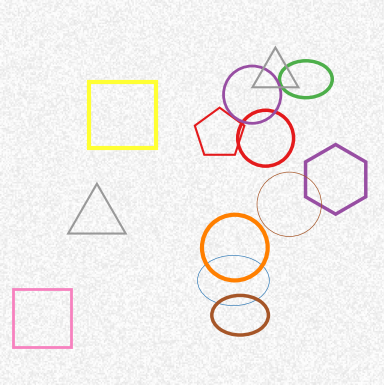[{"shape": "circle", "thickness": 2.5, "radius": 0.36, "center": [0.69, 0.641]}, {"shape": "pentagon", "thickness": 1.5, "radius": 0.34, "center": [0.57, 0.653]}, {"shape": "oval", "thickness": 0.5, "radius": 0.47, "center": [0.606, 0.271]}, {"shape": "oval", "thickness": 2.5, "radius": 0.34, "center": [0.795, 0.794]}, {"shape": "hexagon", "thickness": 2.5, "radius": 0.45, "center": [0.872, 0.534]}, {"shape": "circle", "thickness": 2, "radius": 0.37, "center": [0.655, 0.754]}, {"shape": "circle", "thickness": 3, "radius": 0.43, "center": [0.61, 0.357]}, {"shape": "square", "thickness": 3, "radius": 0.43, "center": [0.318, 0.702]}, {"shape": "oval", "thickness": 2.5, "radius": 0.37, "center": [0.624, 0.181]}, {"shape": "circle", "thickness": 0.5, "radius": 0.42, "center": [0.751, 0.469]}, {"shape": "square", "thickness": 2, "radius": 0.38, "center": [0.11, 0.174]}, {"shape": "triangle", "thickness": 1.5, "radius": 0.43, "center": [0.252, 0.437]}, {"shape": "triangle", "thickness": 1.5, "radius": 0.34, "center": [0.715, 0.808]}]